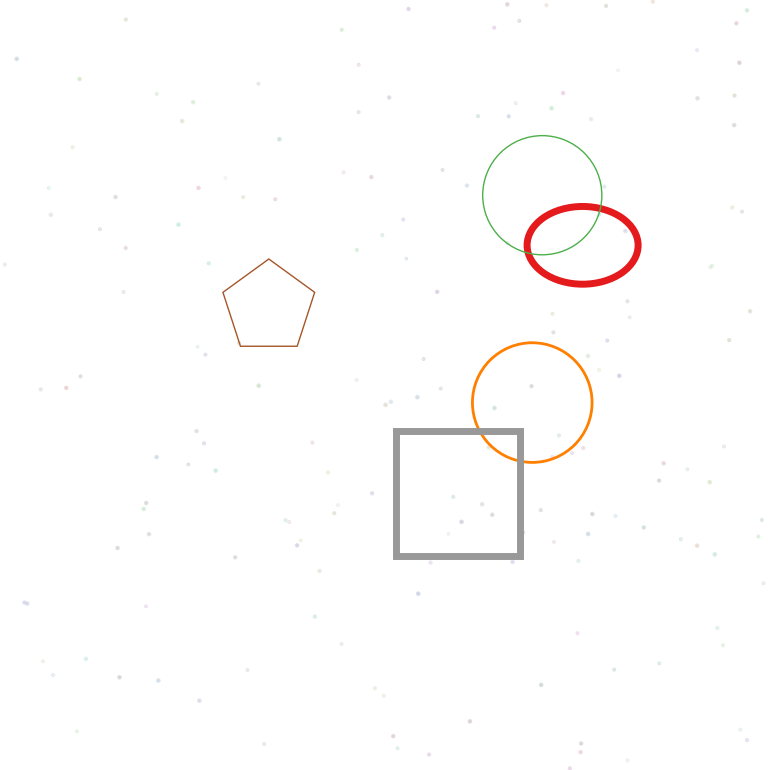[{"shape": "oval", "thickness": 2.5, "radius": 0.36, "center": [0.757, 0.681]}, {"shape": "circle", "thickness": 0.5, "radius": 0.39, "center": [0.704, 0.746]}, {"shape": "circle", "thickness": 1, "radius": 0.39, "center": [0.691, 0.477]}, {"shape": "pentagon", "thickness": 0.5, "radius": 0.31, "center": [0.349, 0.601]}, {"shape": "square", "thickness": 2.5, "radius": 0.4, "center": [0.594, 0.359]}]